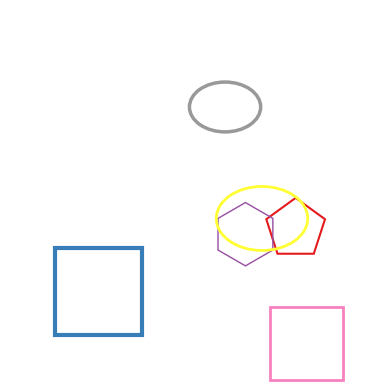[{"shape": "pentagon", "thickness": 1.5, "radius": 0.4, "center": [0.768, 0.406]}, {"shape": "square", "thickness": 3, "radius": 0.57, "center": [0.256, 0.243]}, {"shape": "hexagon", "thickness": 1, "radius": 0.41, "center": [0.637, 0.392]}, {"shape": "oval", "thickness": 2, "radius": 0.59, "center": [0.681, 0.433]}, {"shape": "square", "thickness": 2, "radius": 0.48, "center": [0.796, 0.107]}, {"shape": "oval", "thickness": 2.5, "radius": 0.46, "center": [0.585, 0.722]}]